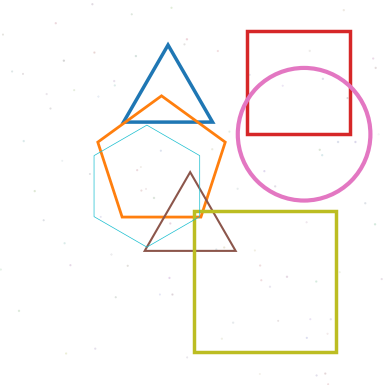[{"shape": "triangle", "thickness": 2.5, "radius": 0.67, "center": [0.436, 0.75]}, {"shape": "pentagon", "thickness": 2, "radius": 0.87, "center": [0.42, 0.577]}, {"shape": "square", "thickness": 2.5, "radius": 0.67, "center": [0.776, 0.786]}, {"shape": "triangle", "thickness": 1.5, "radius": 0.68, "center": [0.494, 0.417]}, {"shape": "circle", "thickness": 3, "radius": 0.86, "center": [0.79, 0.651]}, {"shape": "square", "thickness": 2.5, "radius": 0.92, "center": [0.688, 0.269]}, {"shape": "hexagon", "thickness": 0.5, "radius": 0.79, "center": [0.382, 0.517]}]